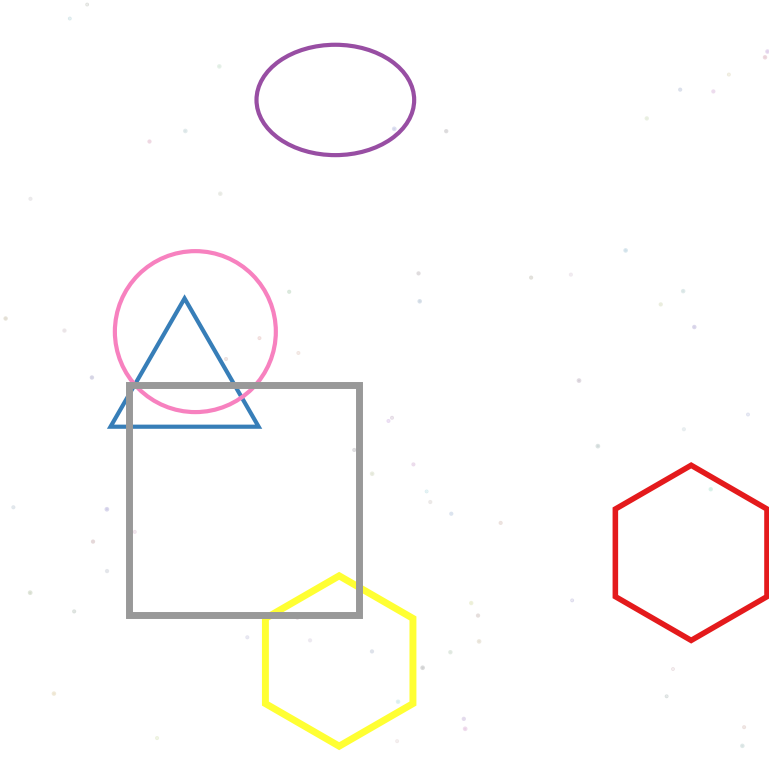[{"shape": "hexagon", "thickness": 2, "radius": 0.57, "center": [0.898, 0.282]}, {"shape": "triangle", "thickness": 1.5, "radius": 0.56, "center": [0.24, 0.501]}, {"shape": "oval", "thickness": 1.5, "radius": 0.51, "center": [0.436, 0.87]}, {"shape": "hexagon", "thickness": 2.5, "radius": 0.55, "center": [0.44, 0.142]}, {"shape": "circle", "thickness": 1.5, "radius": 0.52, "center": [0.254, 0.569]}, {"shape": "square", "thickness": 2.5, "radius": 0.75, "center": [0.317, 0.351]}]